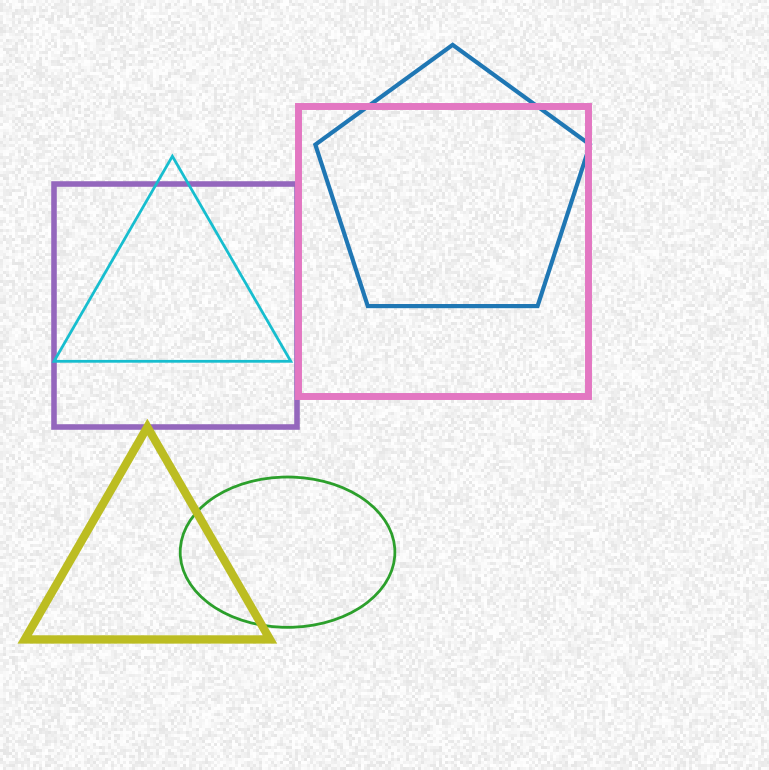[{"shape": "pentagon", "thickness": 1.5, "radius": 0.94, "center": [0.588, 0.754]}, {"shape": "oval", "thickness": 1, "radius": 0.7, "center": [0.373, 0.283]}, {"shape": "square", "thickness": 2, "radius": 0.79, "center": [0.227, 0.603]}, {"shape": "square", "thickness": 2.5, "radius": 0.94, "center": [0.575, 0.674]}, {"shape": "triangle", "thickness": 3, "radius": 0.92, "center": [0.191, 0.262]}, {"shape": "triangle", "thickness": 1, "radius": 0.89, "center": [0.224, 0.62]}]